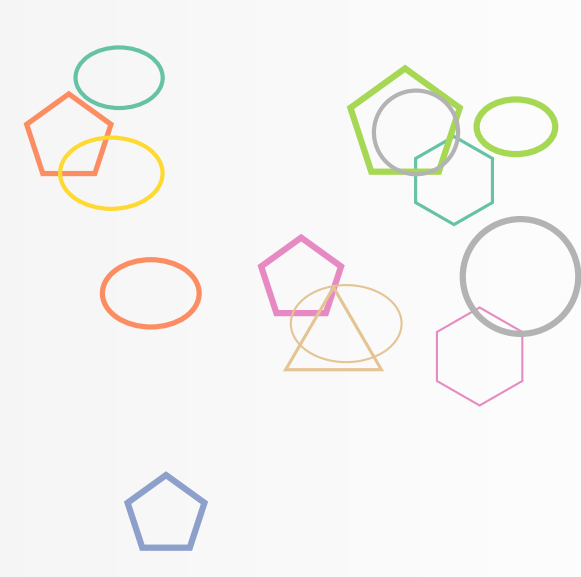[{"shape": "hexagon", "thickness": 1.5, "radius": 0.38, "center": [0.781, 0.687]}, {"shape": "oval", "thickness": 2, "radius": 0.37, "center": [0.205, 0.865]}, {"shape": "oval", "thickness": 2.5, "radius": 0.42, "center": [0.259, 0.491]}, {"shape": "pentagon", "thickness": 2.5, "radius": 0.38, "center": [0.118, 0.76]}, {"shape": "pentagon", "thickness": 3, "radius": 0.35, "center": [0.286, 0.107]}, {"shape": "hexagon", "thickness": 1, "radius": 0.42, "center": [0.825, 0.382]}, {"shape": "pentagon", "thickness": 3, "radius": 0.36, "center": [0.518, 0.515]}, {"shape": "oval", "thickness": 3, "radius": 0.34, "center": [0.888, 0.78]}, {"shape": "pentagon", "thickness": 3, "radius": 0.49, "center": [0.697, 0.782]}, {"shape": "oval", "thickness": 2, "radius": 0.44, "center": [0.192, 0.699]}, {"shape": "triangle", "thickness": 1.5, "radius": 0.48, "center": [0.574, 0.406]}, {"shape": "oval", "thickness": 1, "radius": 0.48, "center": [0.596, 0.439]}, {"shape": "circle", "thickness": 2, "radius": 0.36, "center": [0.716, 0.77]}, {"shape": "circle", "thickness": 3, "radius": 0.5, "center": [0.896, 0.52]}]